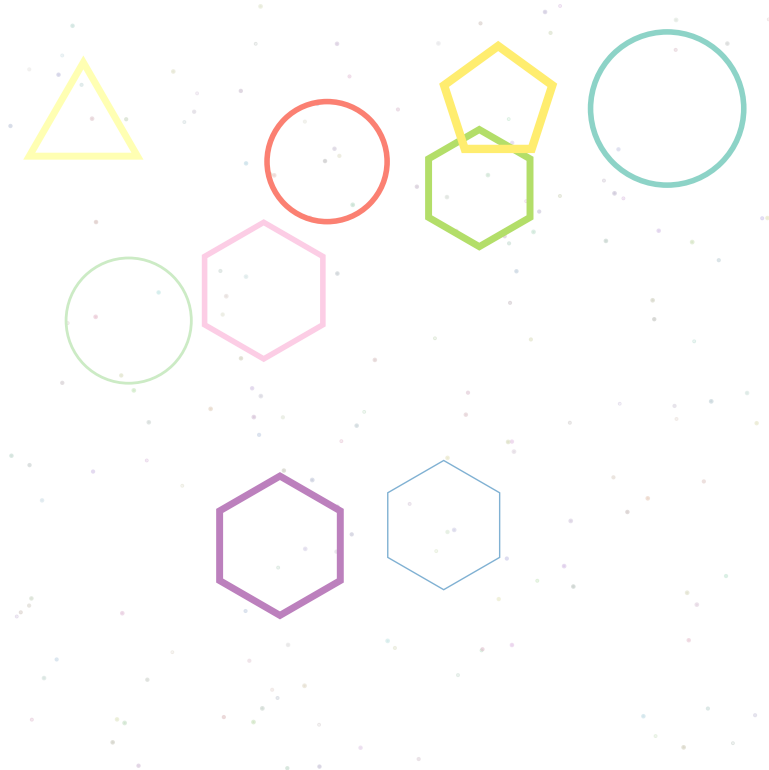[{"shape": "circle", "thickness": 2, "radius": 0.5, "center": [0.866, 0.859]}, {"shape": "triangle", "thickness": 2.5, "radius": 0.41, "center": [0.108, 0.838]}, {"shape": "circle", "thickness": 2, "radius": 0.39, "center": [0.425, 0.79]}, {"shape": "hexagon", "thickness": 0.5, "radius": 0.42, "center": [0.576, 0.318]}, {"shape": "hexagon", "thickness": 2.5, "radius": 0.38, "center": [0.622, 0.756]}, {"shape": "hexagon", "thickness": 2, "radius": 0.44, "center": [0.343, 0.623]}, {"shape": "hexagon", "thickness": 2.5, "radius": 0.45, "center": [0.364, 0.291]}, {"shape": "circle", "thickness": 1, "radius": 0.41, "center": [0.167, 0.584]}, {"shape": "pentagon", "thickness": 3, "radius": 0.37, "center": [0.647, 0.866]}]